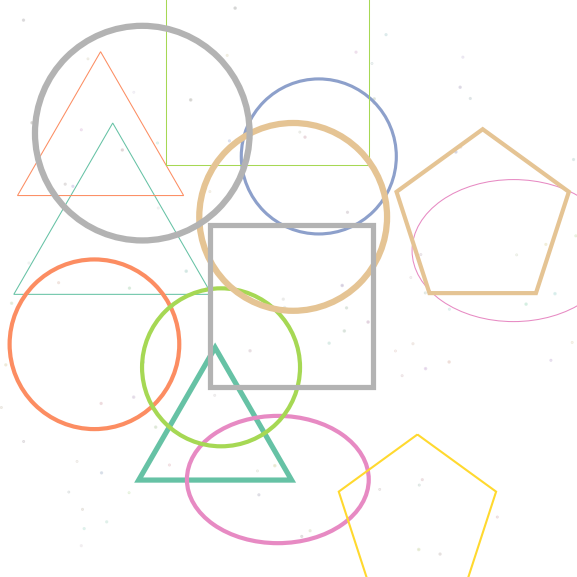[{"shape": "triangle", "thickness": 0.5, "radius": 0.99, "center": [0.195, 0.588]}, {"shape": "triangle", "thickness": 2.5, "radius": 0.76, "center": [0.373, 0.244]}, {"shape": "circle", "thickness": 2, "radius": 0.73, "center": [0.164, 0.403]}, {"shape": "triangle", "thickness": 0.5, "radius": 0.83, "center": [0.174, 0.744]}, {"shape": "circle", "thickness": 1.5, "radius": 0.67, "center": [0.552, 0.728]}, {"shape": "oval", "thickness": 0.5, "radius": 0.88, "center": [0.889, 0.565]}, {"shape": "oval", "thickness": 2, "radius": 0.79, "center": [0.481, 0.169]}, {"shape": "square", "thickness": 0.5, "radius": 0.88, "center": [0.463, 0.889]}, {"shape": "circle", "thickness": 2, "radius": 0.68, "center": [0.383, 0.363]}, {"shape": "pentagon", "thickness": 1, "radius": 0.72, "center": [0.723, 0.104]}, {"shape": "pentagon", "thickness": 2, "radius": 0.78, "center": [0.836, 0.618]}, {"shape": "circle", "thickness": 3, "radius": 0.81, "center": [0.508, 0.624]}, {"shape": "square", "thickness": 2.5, "radius": 0.7, "center": [0.505, 0.47]}, {"shape": "circle", "thickness": 3, "radius": 0.93, "center": [0.246, 0.769]}]